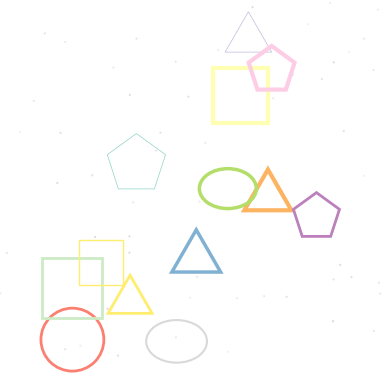[{"shape": "pentagon", "thickness": 0.5, "radius": 0.4, "center": [0.354, 0.574]}, {"shape": "square", "thickness": 3, "radius": 0.36, "center": [0.625, 0.751]}, {"shape": "triangle", "thickness": 0.5, "radius": 0.35, "center": [0.645, 0.9]}, {"shape": "circle", "thickness": 2, "radius": 0.41, "center": [0.188, 0.118]}, {"shape": "triangle", "thickness": 2.5, "radius": 0.37, "center": [0.51, 0.33]}, {"shape": "triangle", "thickness": 3, "radius": 0.35, "center": [0.696, 0.489]}, {"shape": "oval", "thickness": 2.5, "radius": 0.37, "center": [0.592, 0.51]}, {"shape": "pentagon", "thickness": 3, "radius": 0.31, "center": [0.706, 0.818]}, {"shape": "oval", "thickness": 1.5, "radius": 0.4, "center": [0.459, 0.113]}, {"shape": "pentagon", "thickness": 2, "radius": 0.31, "center": [0.822, 0.437]}, {"shape": "square", "thickness": 2, "radius": 0.39, "center": [0.187, 0.253]}, {"shape": "square", "thickness": 1, "radius": 0.29, "center": [0.262, 0.318]}, {"shape": "triangle", "thickness": 2, "radius": 0.33, "center": [0.338, 0.219]}]